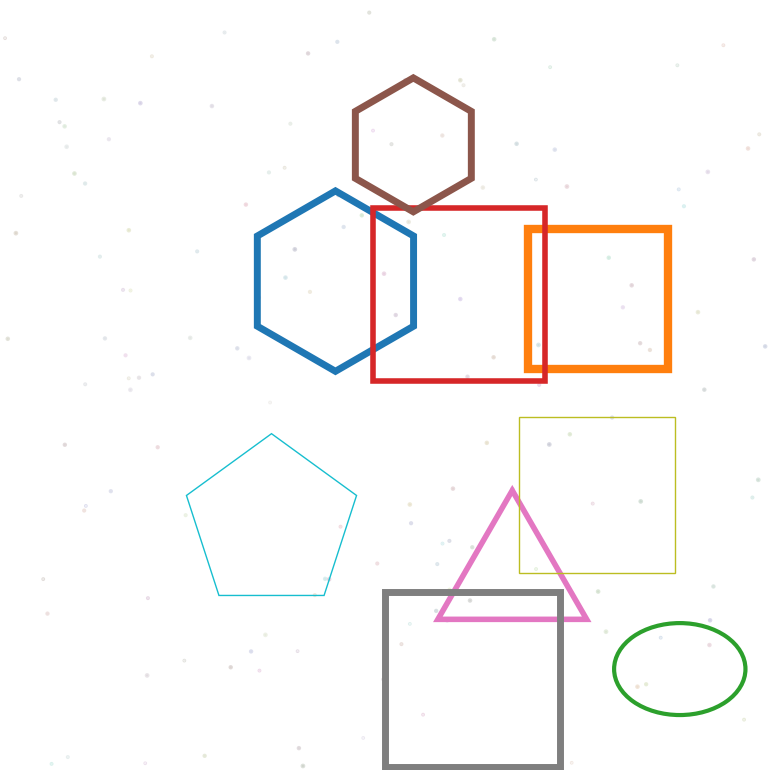[{"shape": "hexagon", "thickness": 2.5, "radius": 0.59, "center": [0.436, 0.635]}, {"shape": "square", "thickness": 3, "radius": 0.46, "center": [0.776, 0.612]}, {"shape": "oval", "thickness": 1.5, "radius": 0.43, "center": [0.883, 0.131]}, {"shape": "square", "thickness": 2, "radius": 0.56, "center": [0.596, 0.618]}, {"shape": "hexagon", "thickness": 2.5, "radius": 0.43, "center": [0.537, 0.812]}, {"shape": "triangle", "thickness": 2, "radius": 0.56, "center": [0.665, 0.251]}, {"shape": "square", "thickness": 2.5, "radius": 0.57, "center": [0.614, 0.117]}, {"shape": "square", "thickness": 0.5, "radius": 0.51, "center": [0.775, 0.357]}, {"shape": "pentagon", "thickness": 0.5, "radius": 0.58, "center": [0.353, 0.321]}]